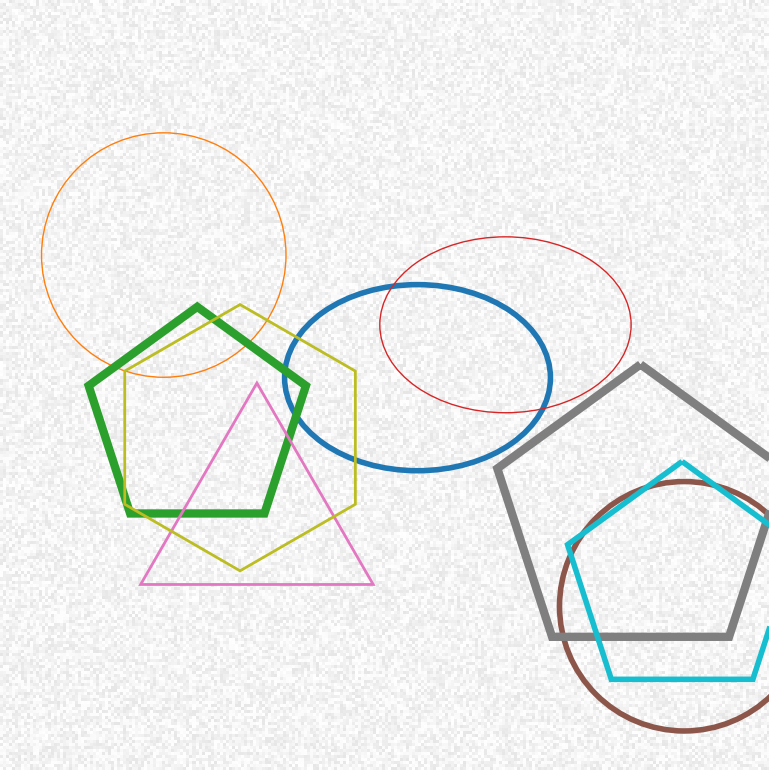[{"shape": "oval", "thickness": 2, "radius": 0.86, "center": [0.542, 0.51]}, {"shape": "circle", "thickness": 0.5, "radius": 0.79, "center": [0.213, 0.669]}, {"shape": "pentagon", "thickness": 3, "radius": 0.74, "center": [0.256, 0.453]}, {"shape": "oval", "thickness": 0.5, "radius": 0.82, "center": [0.656, 0.578]}, {"shape": "circle", "thickness": 2, "radius": 0.81, "center": [0.889, 0.213]}, {"shape": "triangle", "thickness": 1, "radius": 0.87, "center": [0.334, 0.328]}, {"shape": "pentagon", "thickness": 3, "radius": 0.98, "center": [0.832, 0.331]}, {"shape": "hexagon", "thickness": 1, "radius": 0.86, "center": [0.312, 0.432]}, {"shape": "pentagon", "thickness": 2, "radius": 0.78, "center": [0.886, 0.244]}]